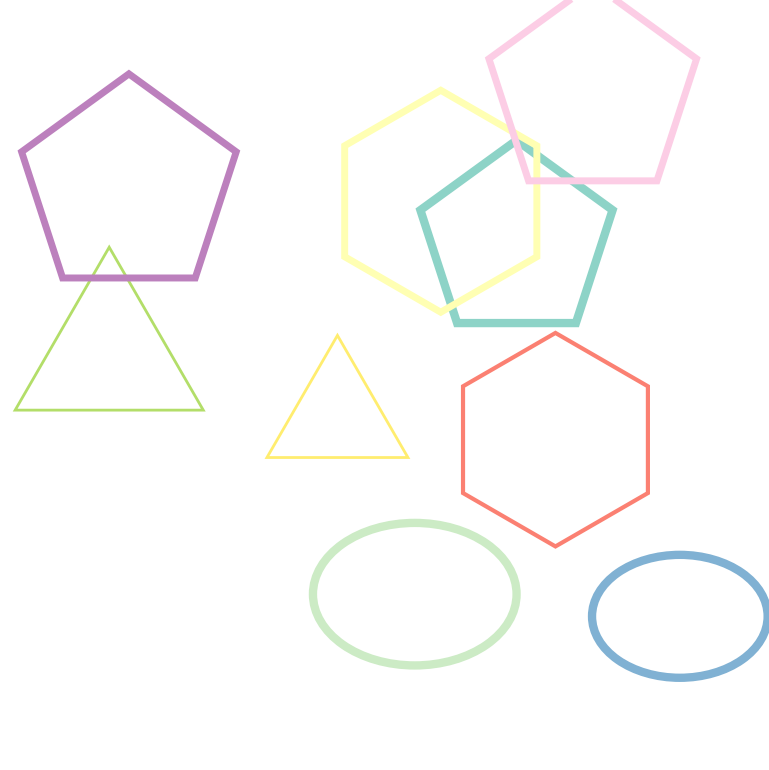[{"shape": "pentagon", "thickness": 3, "radius": 0.66, "center": [0.671, 0.687]}, {"shape": "hexagon", "thickness": 2.5, "radius": 0.72, "center": [0.572, 0.739]}, {"shape": "hexagon", "thickness": 1.5, "radius": 0.69, "center": [0.721, 0.429]}, {"shape": "oval", "thickness": 3, "radius": 0.57, "center": [0.883, 0.2]}, {"shape": "triangle", "thickness": 1, "radius": 0.71, "center": [0.142, 0.538]}, {"shape": "pentagon", "thickness": 2.5, "radius": 0.71, "center": [0.77, 0.88]}, {"shape": "pentagon", "thickness": 2.5, "radius": 0.73, "center": [0.167, 0.758]}, {"shape": "oval", "thickness": 3, "radius": 0.66, "center": [0.539, 0.228]}, {"shape": "triangle", "thickness": 1, "radius": 0.53, "center": [0.438, 0.459]}]